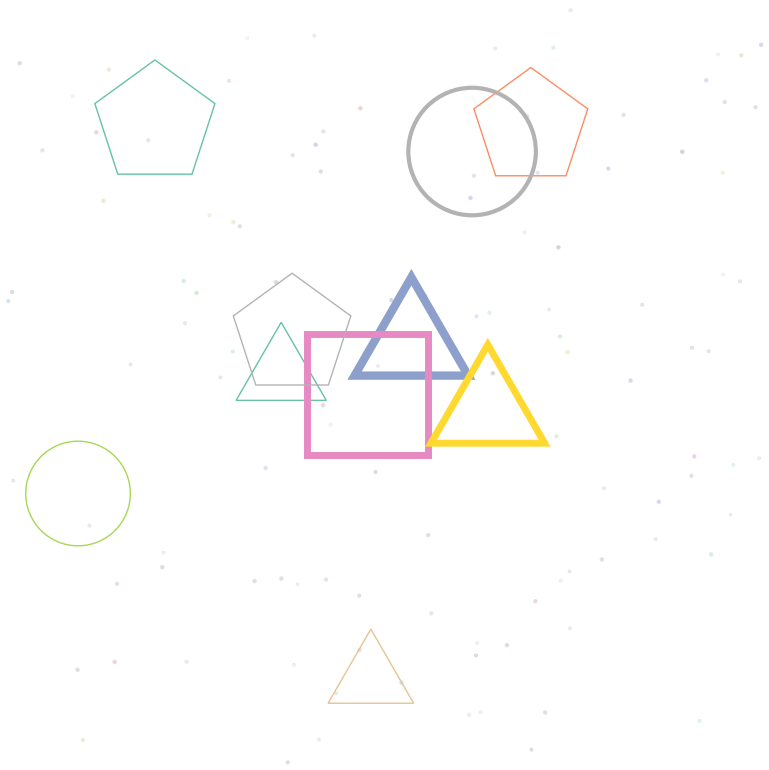[{"shape": "triangle", "thickness": 0.5, "radius": 0.34, "center": [0.365, 0.514]}, {"shape": "pentagon", "thickness": 0.5, "radius": 0.41, "center": [0.201, 0.84]}, {"shape": "pentagon", "thickness": 0.5, "radius": 0.39, "center": [0.689, 0.835]}, {"shape": "triangle", "thickness": 3, "radius": 0.43, "center": [0.534, 0.555]}, {"shape": "square", "thickness": 2.5, "radius": 0.39, "center": [0.477, 0.488]}, {"shape": "circle", "thickness": 0.5, "radius": 0.34, "center": [0.101, 0.359]}, {"shape": "triangle", "thickness": 2.5, "radius": 0.43, "center": [0.634, 0.467]}, {"shape": "triangle", "thickness": 0.5, "radius": 0.32, "center": [0.482, 0.119]}, {"shape": "circle", "thickness": 1.5, "radius": 0.41, "center": [0.613, 0.803]}, {"shape": "pentagon", "thickness": 0.5, "radius": 0.4, "center": [0.379, 0.565]}]